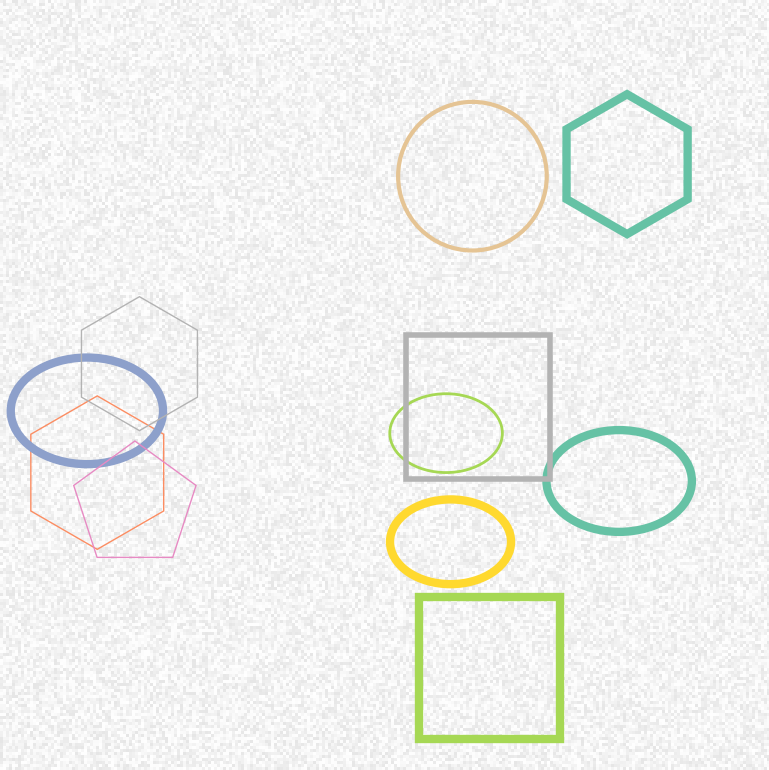[{"shape": "oval", "thickness": 3, "radius": 0.47, "center": [0.804, 0.375]}, {"shape": "hexagon", "thickness": 3, "radius": 0.45, "center": [0.814, 0.787]}, {"shape": "hexagon", "thickness": 0.5, "radius": 0.5, "center": [0.126, 0.386]}, {"shape": "oval", "thickness": 3, "radius": 0.49, "center": [0.113, 0.466]}, {"shape": "pentagon", "thickness": 0.5, "radius": 0.42, "center": [0.175, 0.344]}, {"shape": "square", "thickness": 3, "radius": 0.46, "center": [0.635, 0.133]}, {"shape": "oval", "thickness": 1, "radius": 0.37, "center": [0.579, 0.437]}, {"shape": "oval", "thickness": 3, "radius": 0.39, "center": [0.585, 0.296]}, {"shape": "circle", "thickness": 1.5, "radius": 0.48, "center": [0.614, 0.771]}, {"shape": "hexagon", "thickness": 0.5, "radius": 0.43, "center": [0.181, 0.528]}, {"shape": "square", "thickness": 2, "radius": 0.47, "center": [0.621, 0.472]}]